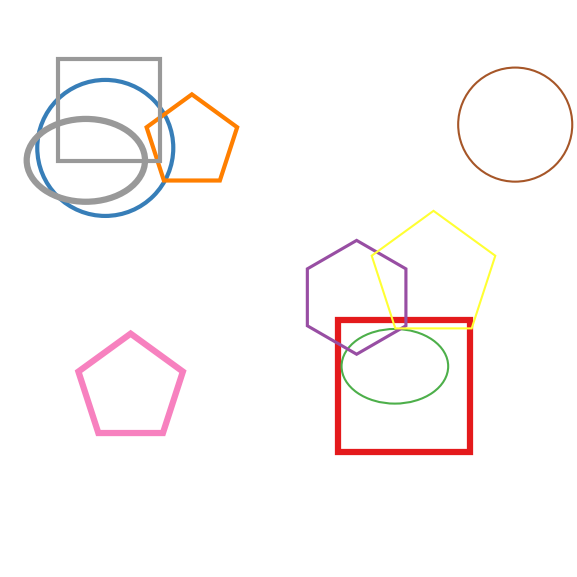[{"shape": "square", "thickness": 3, "radius": 0.57, "center": [0.699, 0.331]}, {"shape": "circle", "thickness": 2, "radius": 0.59, "center": [0.182, 0.743]}, {"shape": "oval", "thickness": 1, "radius": 0.46, "center": [0.684, 0.365]}, {"shape": "hexagon", "thickness": 1.5, "radius": 0.49, "center": [0.618, 0.484]}, {"shape": "pentagon", "thickness": 2, "radius": 0.41, "center": [0.332, 0.753]}, {"shape": "pentagon", "thickness": 1, "radius": 0.56, "center": [0.751, 0.522]}, {"shape": "circle", "thickness": 1, "radius": 0.49, "center": [0.892, 0.783]}, {"shape": "pentagon", "thickness": 3, "radius": 0.48, "center": [0.226, 0.326]}, {"shape": "oval", "thickness": 3, "radius": 0.51, "center": [0.149, 0.721]}, {"shape": "square", "thickness": 2, "radius": 0.44, "center": [0.189, 0.808]}]